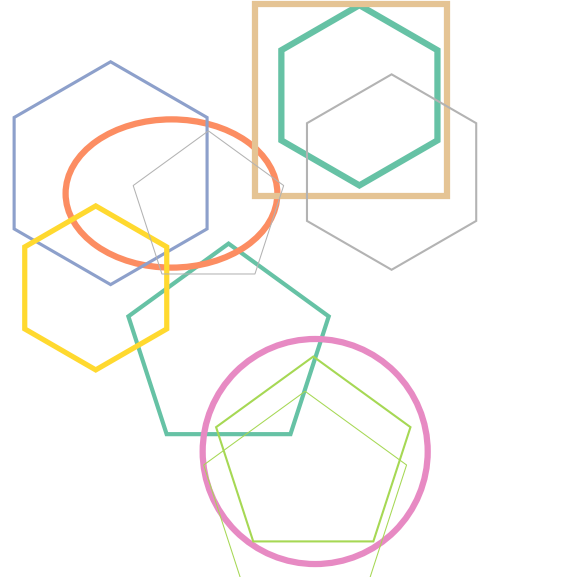[{"shape": "hexagon", "thickness": 3, "radius": 0.78, "center": [0.622, 0.834]}, {"shape": "pentagon", "thickness": 2, "radius": 0.91, "center": [0.396, 0.395]}, {"shape": "oval", "thickness": 3, "radius": 0.92, "center": [0.297, 0.664]}, {"shape": "hexagon", "thickness": 1.5, "radius": 0.96, "center": [0.192, 0.699]}, {"shape": "circle", "thickness": 3, "radius": 0.97, "center": [0.546, 0.217]}, {"shape": "pentagon", "thickness": 1, "radius": 0.88, "center": [0.542, 0.205]}, {"shape": "pentagon", "thickness": 0.5, "radius": 0.92, "center": [0.528, 0.137]}, {"shape": "hexagon", "thickness": 2.5, "radius": 0.71, "center": [0.166, 0.501]}, {"shape": "square", "thickness": 3, "radius": 0.83, "center": [0.607, 0.826]}, {"shape": "hexagon", "thickness": 1, "radius": 0.85, "center": [0.678, 0.701]}, {"shape": "pentagon", "thickness": 0.5, "radius": 0.68, "center": [0.361, 0.636]}]